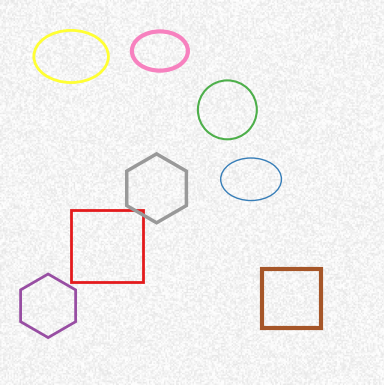[{"shape": "square", "thickness": 2, "radius": 0.47, "center": [0.277, 0.36]}, {"shape": "oval", "thickness": 1, "radius": 0.39, "center": [0.652, 0.534]}, {"shape": "circle", "thickness": 1.5, "radius": 0.38, "center": [0.591, 0.715]}, {"shape": "hexagon", "thickness": 2, "radius": 0.41, "center": [0.125, 0.206]}, {"shape": "oval", "thickness": 2, "radius": 0.48, "center": [0.185, 0.853]}, {"shape": "square", "thickness": 3, "radius": 0.38, "center": [0.758, 0.225]}, {"shape": "oval", "thickness": 3, "radius": 0.36, "center": [0.415, 0.868]}, {"shape": "hexagon", "thickness": 2.5, "radius": 0.45, "center": [0.407, 0.511]}]